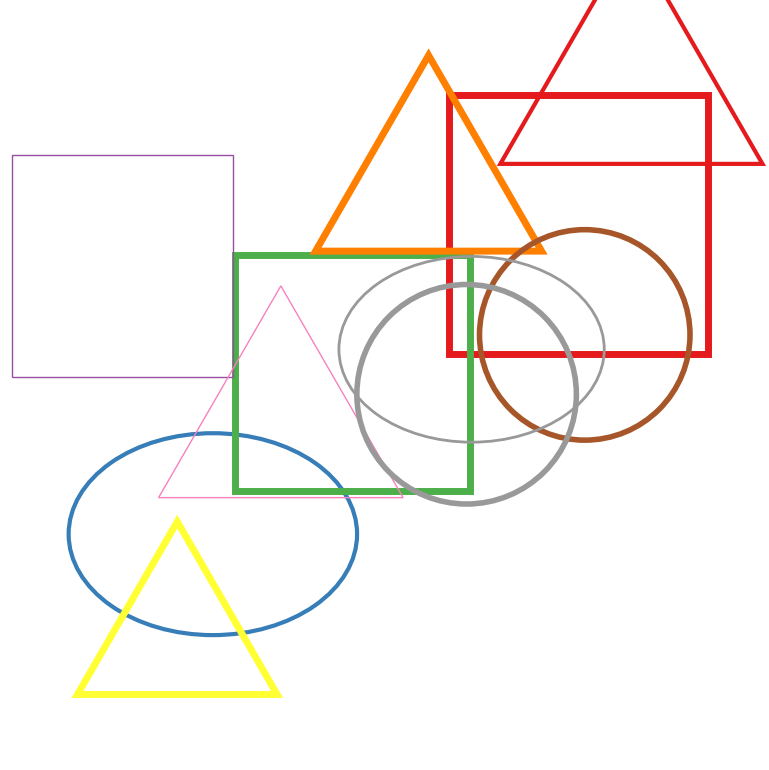[{"shape": "triangle", "thickness": 1.5, "radius": 0.98, "center": [0.82, 0.885]}, {"shape": "square", "thickness": 2.5, "radius": 0.84, "center": [0.751, 0.708]}, {"shape": "oval", "thickness": 1.5, "radius": 0.94, "center": [0.276, 0.306]}, {"shape": "square", "thickness": 2.5, "radius": 0.76, "center": [0.458, 0.516]}, {"shape": "square", "thickness": 0.5, "radius": 0.72, "center": [0.159, 0.654]}, {"shape": "triangle", "thickness": 2.5, "radius": 0.85, "center": [0.557, 0.759]}, {"shape": "triangle", "thickness": 2.5, "radius": 0.75, "center": [0.23, 0.173]}, {"shape": "circle", "thickness": 2, "radius": 0.68, "center": [0.759, 0.565]}, {"shape": "triangle", "thickness": 0.5, "radius": 0.92, "center": [0.365, 0.445]}, {"shape": "oval", "thickness": 1, "radius": 0.86, "center": [0.612, 0.546]}, {"shape": "circle", "thickness": 2, "radius": 0.71, "center": [0.606, 0.488]}]